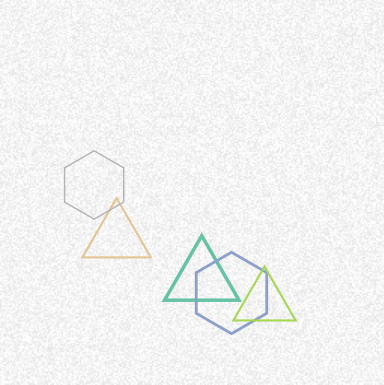[{"shape": "triangle", "thickness": 2.5, "radius": 0.56, "center": [0.524, 0.276]}, {"shape": "hexagon", "thickness": 2, "radius": 0.53, "center": [0.601, 0.239]}, {"shape": "triangle", "thickness": 1.5, "radius": 0.47, "center": [0.687, 0.214]}, {"shape": "triangle", "thickness": 1.5, "radius": 0.51, "center": [0.303, 0.383]}, {"shape": "hexagon", "thickness": 1, "radius": 0.44, "center": [0.245, 0.52]}]